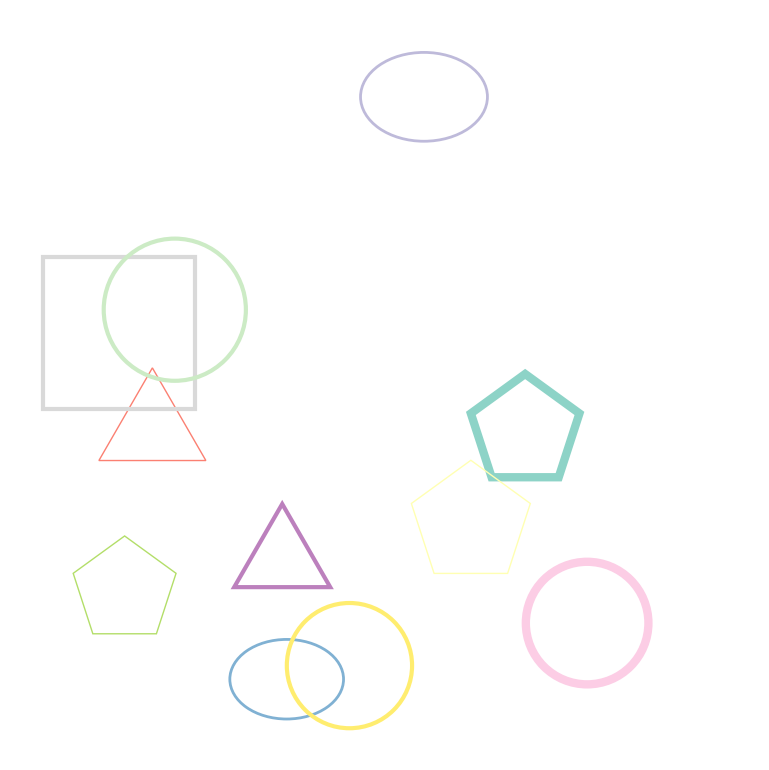[{"shape": "pentagon", "thickness": 3, "radius": 0.37, "center": [0.682, 0.44]}, {"shape": "pentagon", "thickness": 0.5, "radius": 0.41, "center": [0.611, 0.321]}, {"shape": "oval", "thickness": 1, "radius": 0.41, "center": [0.551, 0.874]}, {"shape": "triangle", "thickness": 0.5, "radius": 0.4, "center": [0.198, 0.442]}, {"shape": "oval", "thickness": 1, "radius": 0.37, "center": [0.372, 0.118]}, {"shape": "pentagon", "thickness": 0.5, "radius": 0.35, "center": [0.162, 0.234]}, {"shape": "circle", "thickness": 3, "radius": 0.4, "center": [0.763, 0.191]}, {"shape": "square", "thickness": 1.5, "radius": 0.49, "center": [0.155, 0.567]}, {"shape": "triangle", "thickness": 1.5, "radius": 0.36, "center": [0.367, 0.273]}, {"shape": "circle", "thickness": 1.5, "radius": 0.46, "center": [0.227, 0.598]}, {"shape": "circle", "thickness": 1.5, "radius": 0.41, "center": [0.454, 0.136]}]